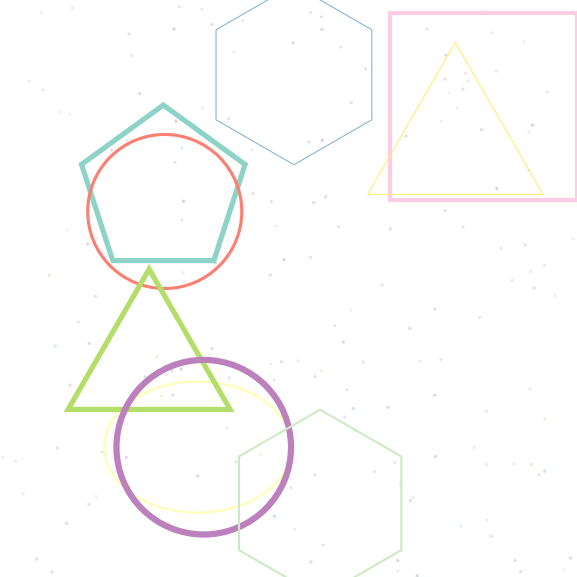[{"shape": "pentagon", "thickness": 2.5, "radius": 0.74, "center": [0.283, 0.668]}, {"shape": "oval", "thickness": 1, "radius": 0.81, "center": [0.342, 0.225]}, {"shape": "circle", "thickness": 1.5, "radius": 0.67, "center": [0.285, 0.633]}, {"shape": "hexagon", "thickness": 0.5, "radius": 0.78, "center": [0.509, 0.87]}, {"shape": "triangle", "thickness": 2.5, "radius": 0.81, "center": [0.258, 0.371]}, {"shape": "square", "thickness": 2, "radius": 0.81, "center": [0.837, 0.814]}, {"shape": "circle", "thickness": 3, "radius": 0.76, "center": [0.353, 0.225]}, {"shape": "hexagon", "thickness": 1, "radius": 0.81, "center": [0.554, 0.128]}, {"shape": "triangle", "thickness": 0.5, "radius": 0.88, "center": [0.788, 0.75]}]